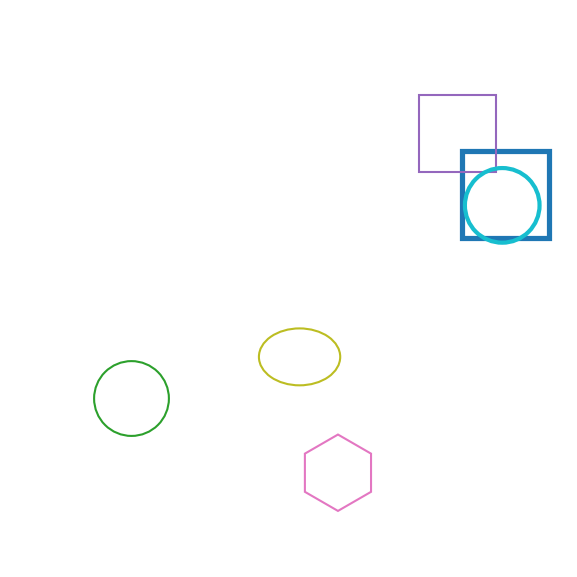[{"shape": "square", "thickness": 2.5, "radius": 0.38, "center": [0.875, 0.662]}, {"shape": "circle", "thickness": 1, "radius": 0.32, "center": [0.228, 0.309]}, {"shape": "square", "thickness": 1, "radius": 0.33, "center": [0.792, 0.767]}, {"shape": "hexagon", "thickness": 1, "radius": 0.33, "center": [0.585, 0.181]}, {"shape": "oval", "thickness": 1, "radius": 0.35, "center": [0.519, 0.381]}, {"shape": "circle", "thickness": 2, "radius": 0.32, "center": [0.87, 0.644]}]